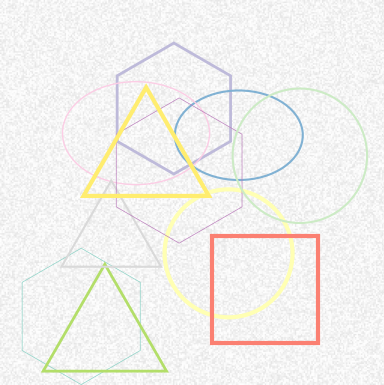[{"shape": "hexagon", "thickness": 0.5, "radius": 0.89, "center": [0.211, 0.178]}, {"shape": "circle", "thickness": 3, "radius": 0.83, "center": [0.594, 0.342]}, {"shape": "hexagon", "thickness": 2, "radius": 0.85, "center": [0.452, 0.718]}, {"shape": "square", "thickness": 3, "radius": 0.69, "center": [0.688, 0.247]}, {"shape": "oval", "thickness": 1.5, "radius": 0.83, "center": [0.62, 0.649]}, {"shape": "triangle", "thickness": 2, "radius": 0.93, "center": [0.272, 0.129]}, {"shape": "oval", "thickness": 1, "radius": 0.96, "center": [0.353, 0.654]}, {"shape": "triangle", "thickness": 1.5, "radius": 0.75, "center": [0.289, 0.382]}, {"shape": "hexagon", "thickness": 0.5, "radius": 0.94, "center": [0.465, 0.557]}, {"shape": "circle", "thickness": 1.5, "radius": 0.87, "center": [0.779, 0.595]}, {"shape": "triangle", "thickness": 3, "radius": 0.94, "center": [0.38, 0.585]}]